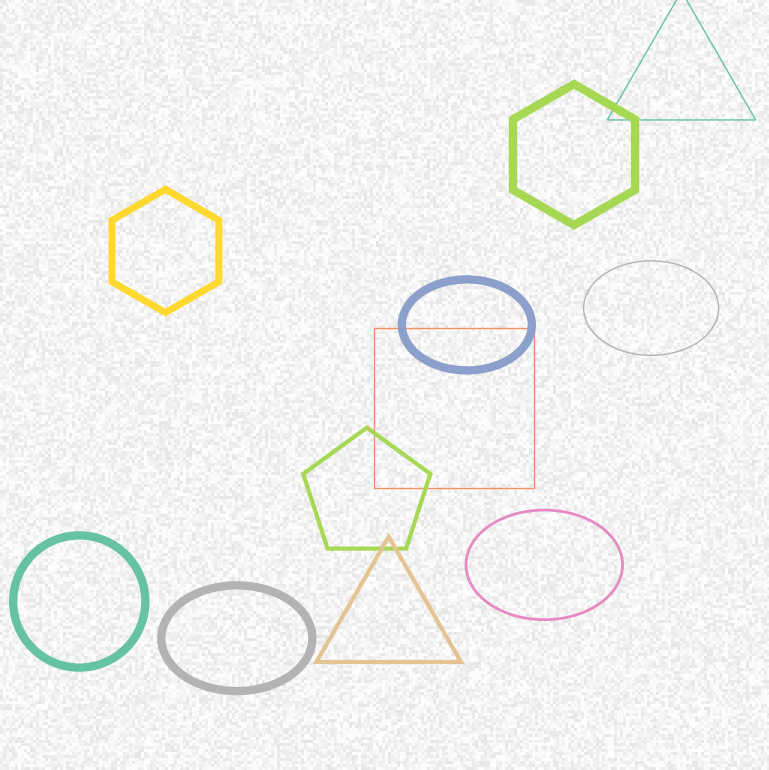[{"shape": "triangle", "thickness": 0.5, "radius": 0.56, "center": [0.885, 0.9]}, {"shape": "circle", "thickness": 3, "radius": 0.43, "center": [0.103, 0.219]}, {"shape": "square", "thickness": 0.5, "radius": 0.52, "center": [0.59, 0.47]}, {"shape": "oval", "thickness": 3, "radius": 0.42, "center": [0.606, 0.578]}, {"shape": "oval", "thickness": 1, "radius": 0.51, "center": [0.707, 0.266]}, {"shape": "pentagon", "thickness": 1.5, "radius": 0.43, "center": [0.476, 0.358]}, {"shape": "hexagon", "thickness": 3, "radius": 0.46, "center": [0.745, 0.799]}, {"shape": "hexagon", "thickness": 2.5, "radius": 0.4, "center": [0.215, 0.674]}, {"shape": "triangle", "thickness": 1.5, "radius": 0.54, "center": [0.505, 0.194]}, {"shape": "oval", "thickness": 3, "radius": 0.49, "center": [0.308, 0.171]}, {"shape": "oval", "thickness": 0.5, "radius": 0.44, "center": [0.846, 0.6]}]